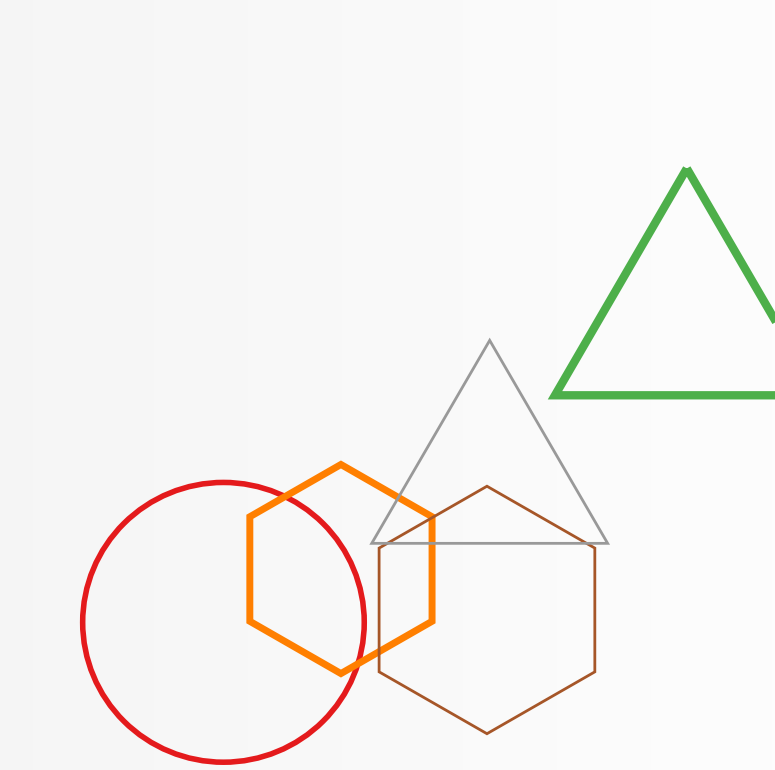[{"shape": "circle", "thickness": 2, "radius": 0.91, "center": [0.288, 0.192]}, {"shape": "triangle", "thickness": 3, "radius": 0.98, "center": [0.886, 0.585]}, {"shape": "hexagon", "thickness": 2.5, "radius": 0.68, "center": [0.44, 0.261]}, {"shape": "hexagon", "thickness": 1, "radius": 0.8, "center": [0.628, 0.208]}, {"shape": "triangle", "thickness": 1, "radius": 0.88, "center": [0.632, 0.382]}]